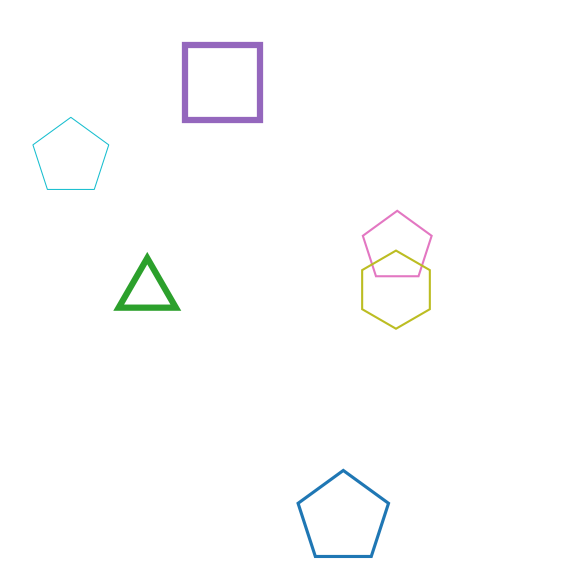[{"shape": "pentagon", "thickness": 1.5, "radius": 0.41, "center": [0.594, 0.102]}, {"shape": "triangle", "thickness": 3, "radius": 0.29, "center": [0.255, 0.495]}, {"shape": "square", "thickness": 3, "radius": 0.33, "center": [0.385, 0.856]}, {"shape": "pentagon", "thickness": 1, "radius": 0.31, "center": [0.688, 0.571]}, {"shape": "hexagon", "thickness": 1, "radius": 0.34, "center": [0.686, 0.498]}, {"shape": "pentagon", "thickness": 0.5, "radius": 0.35, "center": [0.123, 0.727]}]